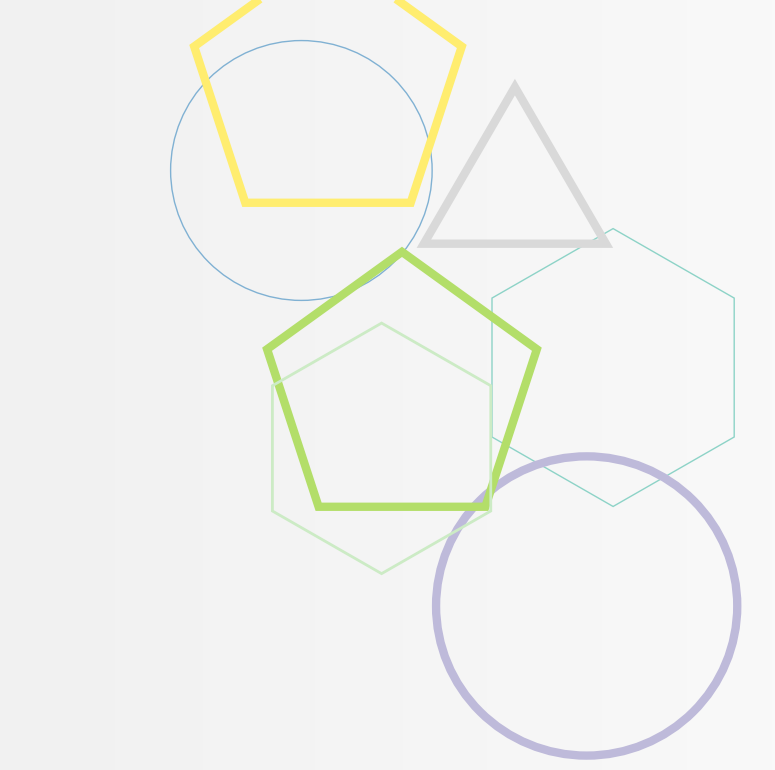[{"shape": "hexagon", "thickness": 0.5, "radius": 0.9, "center": [0.791, 0.523]}, {"shape": "circle", "thickness": 3, "radius": 0.97, "center": [0.757, 0.213]}, {"shape": "circle", "thickness": 0.5, "radius": 0.84, "center": [0.389, 0.779]}, {"shape": "pentagon", "thickness": 3, "radius": 0.92, "center": [0.519, 0.49]}, {"shape": "triangle", "thickness": 3, "radius": 0.68, "center": [0.664, 0.751]}, {"shape": "hexagon", "thickness": 1, "radius": 0.81, "center": [0.492, 0.418]}, {"shape": "pentagon", "thickness": 3, "radius": 0.91, "center": [0.423, 0.884]}]